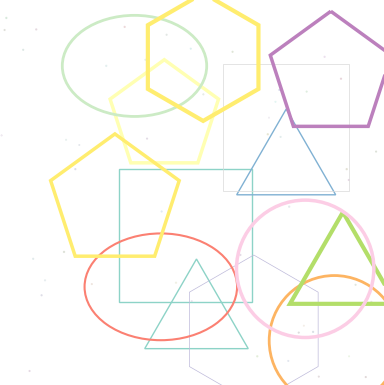[{"shape": "square", "thickness": 1, "radius": 0.86, "center": [0.482, 0.389]}, {"shape": "triangle", "thickness": 1, "radius": 0.78, "center": [0.51, 0.172]}, {"shape": "pentagon", "thickness": 2.5, "radius": 0.74, "center": [0.427, 0.697]}, {"shape": "hexagon", "thickness": 0.5, "radius": 0.97, "center": [0.659, 0.145]}, {"shape": "oval", "thickness": 1.5, "radius": 0.99, "center": [0.418, 0.255]}, {"shape": "triangle", "thickness": 1, "radius": 0.74, "center": [0.743, 0.568]}, {"shape": "circle", "thickness": 2, "radius": 0.85, "center": [0.868, 0.115]}, {"shape": "triangle", "thickness": 3, "radius": 0.79, "center": [0.891, 0.29]}, {"shape": "circle", "thickness": 2.5, "radius": 0.89, "center": [0.793, 0.302]}, {"shape": "square", "thickness": 0.5, "radius": 0.82, "center": [0.743, 0.669]}, {"shape": "pentagon", "thickness": 2.5, "radius": 0.83, "center": [0.859, 0.805]}, {"shape": "oval", "thickness": 2, "radius": 0.94, "center": [0.349, 0.829]}, {"shape": "hexagon", "thickness": 3, "radius": 0.83, "center": [0.528, 0.852]}, {"shape": "pentagon", "thickness": 2.5, "radius": 0.88, "center": [0.298, 0.477]}]